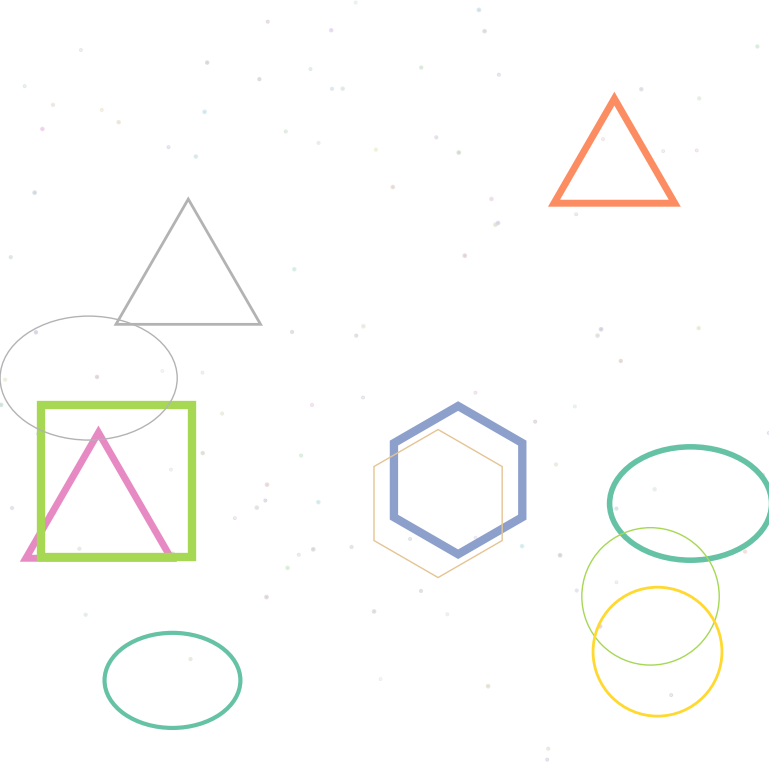[{"shape": "oval", "thickness": 1.5, "radius": 0.44, "center": [0.224, 0.116]}, {"shape": "oval", "thickness": 2, "radius": 0.53, "center": [0.897, 0.346]}, {"shape": "triangle", "thickness": 2.5, "radius": 0.45, "center": [0.798, 0.781]}, {"shape": "hexagon", "thickness": 3, "radius": 0.48, "center": [0.595, 0.376]}, {"shape": "triangle", "thickness": 2.5, "radius": 0.54, "center": [0.128, 0.329]}, {"shape": "circle", "thickness": 0.5, "radius": 0.45, "center": [0.845, 0.225]}, {"shape": "square", "thickness": 3, "radius": 0.49, "center": [0.151, 0.375]}, {"shape": "circle", "thickness": 1, "radius": 0.42, "center": [0.854, 0.154]}, {"shape": "hexagon", "thickness": 0.5, "radius": 0.48, "center": [0.569, 0.346]}, {"shape": "oval", "thickness": 0.5, "radius": 0.58, "center": [0.115, 0.509]}, {"shape": "triangle", "thickness": 1, "radius": 0.54, "center": [0.245, 0.633]}]